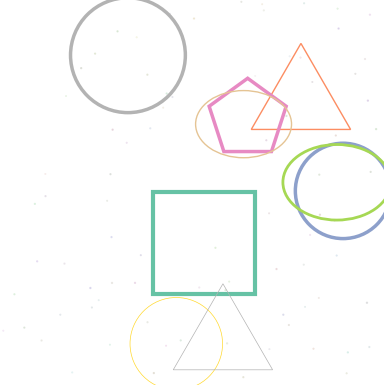[{"shape": "square", "thickness": 3, "radius": 0.66, "center": [0.53, 0.368]}, {"shape": "triangle", "thickness": 1, "radius": 0.74, "center": [0.782, 0.738]}, {"shape": "circle", "thickness": 2.5, "radius": 0.62, "center": [0.891, 0.504]}, {"shape": "pentagon", "thickness": 2.5, "radius": 0.53, "center": [0.643, 0.691]}, {"shape": "oval", "thickness": 2, "radius": 0.7, "center": [0.875, 0.527]}, {"shape": "circle", "thickness": 0.5, "radius": 0.6, "center": [0.458, 0.107]}, {"shape": "oval", "thickness": 1, "radius": 0.62, "center": [0.633, 0.678]}, {"shape": "circle", "thickness": 2.5, "radius": 0.75, "center": [0.332, 0.857]}, {"shape": "triangle", "thickness": 0.5, "radius": 0.75, "center": [0.579, 0.114]}]